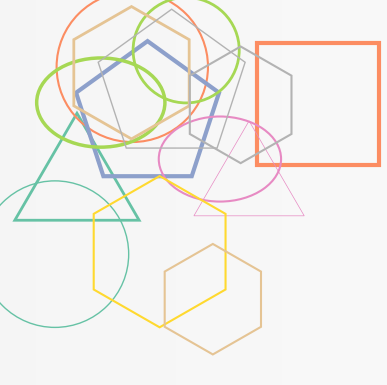[{"shape": "triangle", "thickness": 2, "radius": 0.93, "center": [0.199, 0.521]}, {"shape": "circle", "thickness": 1, "radius": 0.95, "center": [0.142, 0.34]}, {"shape": "circle", "thickness": 1.5, "radius": 0.98, "center": [0.341, 0.826]}, {"shape": "square", "thickness": 3, "radius": 0.79, "center": [0.82, 0.73]}, {"shape": "pentagon", "thickness": 3, "radius": 0.97, "center": [0.381, 0.699]}, {"shape": "oval", "thickness": 1.5, "radius": 0.79, "center": [0.568, 0.587]}, {"shape": "triangle", "thickness": 0.5, "radius": 0.82, "center": [0.643, 0.522]}, {"shape": "oval", "thickness": 2.5, "radius": 0.83, "center": [0.26, 0.734]}, {"shape": "circle", "thickness": 2, "radius": 0.68, "center": [0.48, 0.87]}, {"shape": "hexagon", "thickness": 1.5, "radius": 0.98, "center": [0.412, 0.346]}, {"shape": "hexagon", "thickness": 2, "radius": 0.86, "center": [0.339, 0.811]}, {"shape": "hexagon", "thickness": 1.5, "radius": 0.72, "center": [0.549, 0.223]}, {"shape": "pentagon", "thickness": 1, "radius": 1.0, "center": [0.443, 0.777]}, {"shape": "hexagon", "thickness": 1.5, "radius": 0.76, "center": [0.621, 0.728]}]